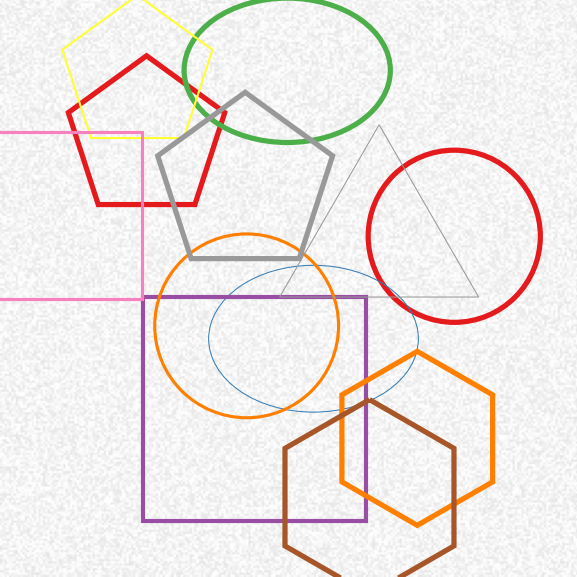[{"shape": "pentagon", "thickness": 2.5, "radius": 0.71, "center": [0.254, 0.76]}, {"shape": "circle", "thickness": 2.5, "radius": 0.75, "center": [0.787, 0.59]}, {"shape": "oval", "thickness": 0.5, "radius": 0.91, "center": [0.543, 0.413]}, {"shape": "oval", "thickness": 2.5, "radius": 0.89, "center": [0.497, 0.877]}, {"shape": "square", "thickness": 2, "radius": 0.97, "center": [0.441, 0.291]}, {"shape": "circle", "thickness": 1.5, "radius": 0.8, "center": [0.427, 0.435]}, {"shape": "hexagon", "thickness": 2.5, "radius": 0.75, "center": [0.723, 0.24]}, {"shape": "pentagon", "thickness": 1, "radius": 0.68, "center": [0.238, 0.871]}, {"shape": "hexagon", "thickness": 2.5, "radius": 0.84, "center": [0.64, 0.138]}, {"shape": "square", "thickness": 1.5, "radius": 0.72, "center": [0.1, 0.626]}, {"shape": "pentagon", "thickness": 2.5, "radius": 0.8, "center": [0.425, 0.68]}, {"shape": "triangle", "thickness": 0.5, "radius": 0.99, "center": [0.657, 0.584]}]